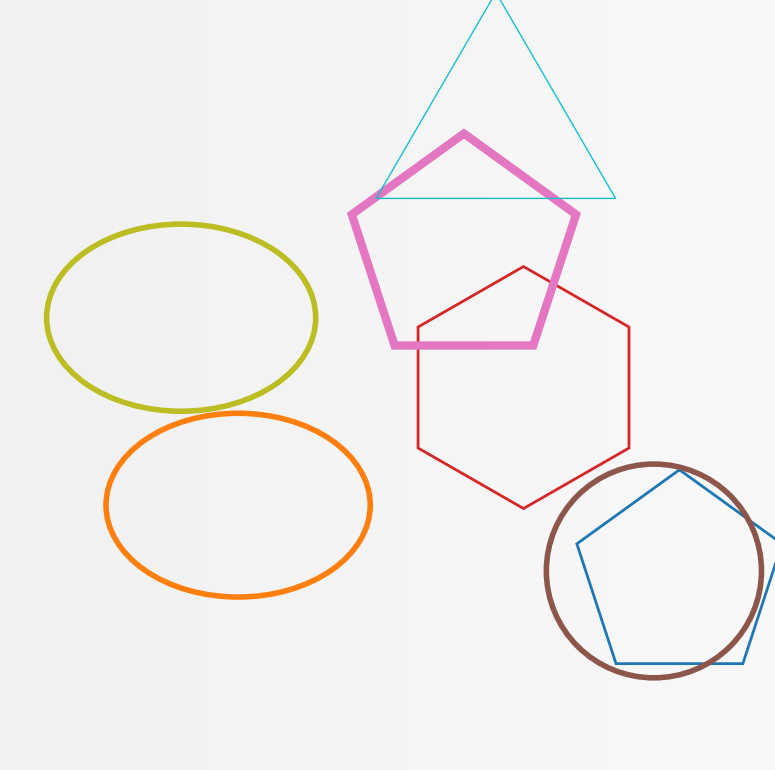[{"shape": "pentagon", "thickness": 1, "radius": 0.7, "center": [0.877, 0.251]}, {"shape": "oval", "thickness": 2, "radius": 0.85, "center": [0.307, 0.344]}, {"shape": "hexagon", "thickness": 1, "radius": 0.79, "center": [0.676, 0.497]}, {"shape": "circle", "thickness": 2, "radius": 0.69, "center": [0.844, 0.259]}, {"shape": "pentagon", "thickness": 3, "radius": 0.76, "center": [0.599, 0.674]}, {"shape": "oval", "thickness": 2, "radius": 0.87, "center": [0.234, 0.587]}, {"shape": "triangle", "thickness": 0.5, "radius": 0.89, "center": [0.64, 0.832]}]